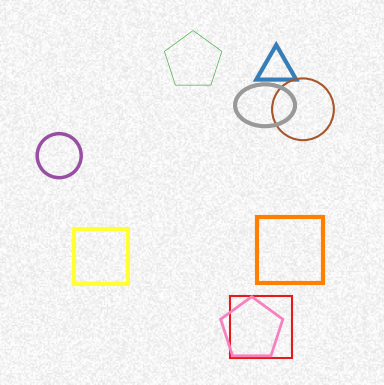[{"shape": "square", "thickness": 1.5, "radius": 0.4, "center": [0.678, 0.151]}, {"shape": "triangle", "thickness": 3, "radius": 0.3, "center": [0.718, 0.823]}, {"shape": "pentagon", "thickness": 0.5, "radius": 0.39, "center": [0.502, 0.842]}, {"shape": "circle", "thickness": 2.5, "radius": 0.29, "center": [0.154, 0.596]}, {"shape": "square", "thickness": 3, "radius": 0.43, "center": [0.753, 0.35]}, {"shape": "square", "thickness": 3, "radius": 0.35, "center": [0.262, 0.334]}, {"shape": "circle", "thickness": 1.5, "radius": 0.4, "center": [0.787, 0.716]}, {"shape": "pentagon", "thickness": 2, "radius": 0.42, "center": [0.654, 0.145]}, {"shape": "oval", "thickness": 3, "radius": 0.39, "center": [0.688, 0.727]}]